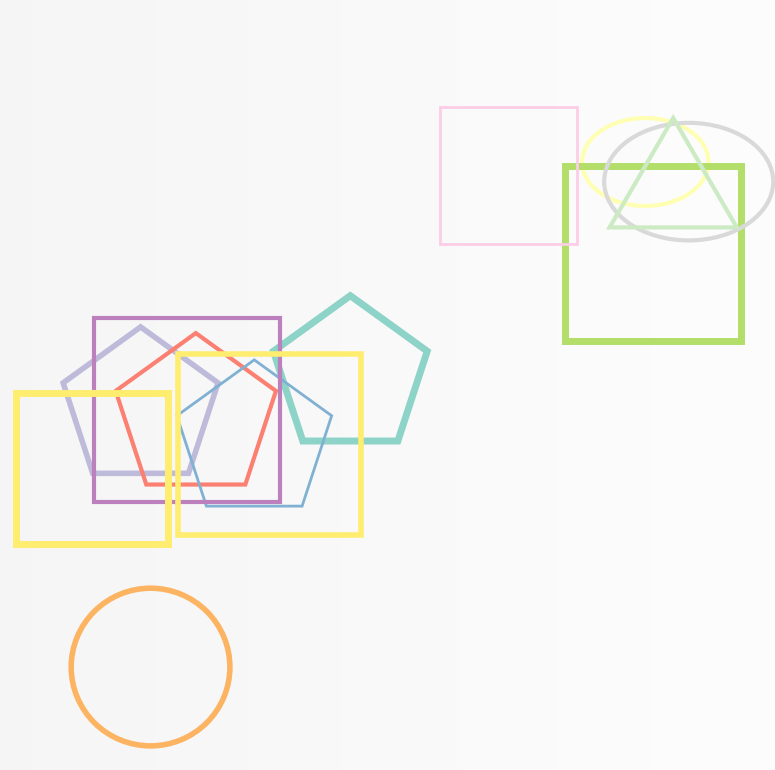[{"shape": "pentagon", "thickness": 2.5, "radius": 0.52, "center": [0.452, 0.512]}, {"shape": "oval", "thickness": 1.5, "radius": 0.41, "center": [0.833, 0.79]}, {"shape": "pentagon", "thickness": 2, "radius": 0.53, "center": [0.181, 0.47]}, {"shape": "pentagon", "thickness": 1.5, "radius": 0.54, "center": [0.253, 0.459]}, {"shape": "pentagon", "thickness": 1, "radius": 0.53, "center": [0.328, 0.428]}, {"shape": "circle", "thickness": 2, "radius": 0.51, "center": [0.194, 0.134]}, {"shape": "square", "thickness": 2.5, "radius": 0.57, "center": [0.843, 0.671]}, {"shape": "square", "thickness": 1, "radius": 0.44, "center": [0.656, 0.772]}, {"shape": "oval", "thickness": 1.5, "radius": 0.55, "center": [0.889, 0.764]}, {"shape": "square", "thickness": 1.5, "radius": 0.6, "center": [0.241, 0.468]}, {"shape": "triangle", "thickness": 1.5, "radius": 0.47, "center": [0.869, 0.752]}, {"shape": "square", "thickness": 2, "radius": 0.59, "center": [0.348, 0.423]}, {"shape": "square", "thickness": 2.5, "radius": 0.49, "center": [0.119, 0.392]}]